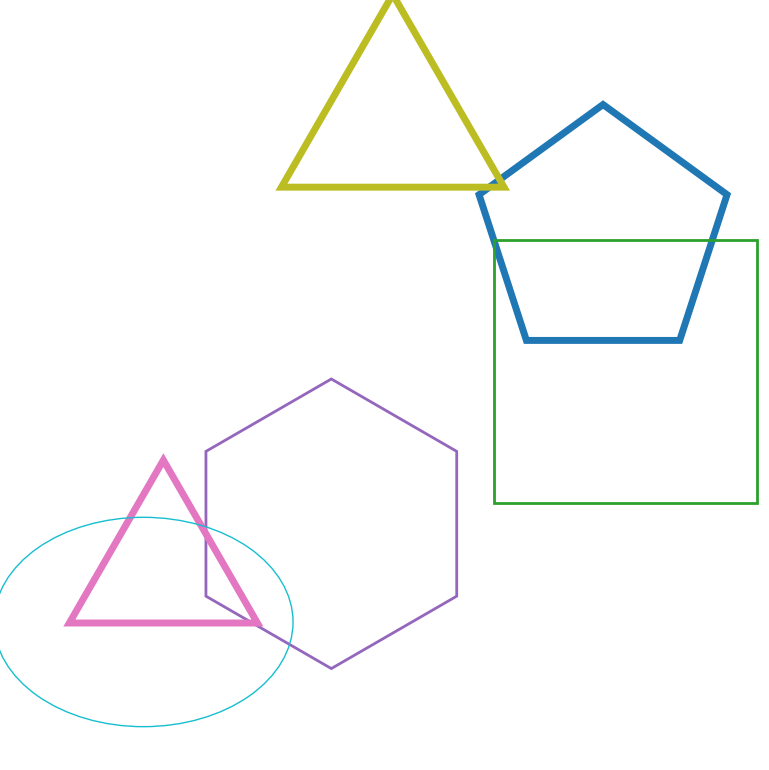[{"shape": "pentagon", "thickness": 2.5, "radius": 0.85, "center": [0.783, 0.695]}, {"shape": "square", "thickness": 1, "radius": 0.86, "center": [0.812, 0.518]}, {"shape": "hexagon", "thickness": 1, "radius": 0.94, "center": [0.43, 0.32]}, {"shape": "triangle", "thickness": 2.5, "radius": 0.71, "center": [0.212, 0.261]}, {"shape": "triangle", "thickness": 2.5, "radius": 0.83, "center": [0.51, 0.84]}, {"shape": "oval", "thickness": 0.5, "radius": 0.97, "center": [0.186, 0.192]}]